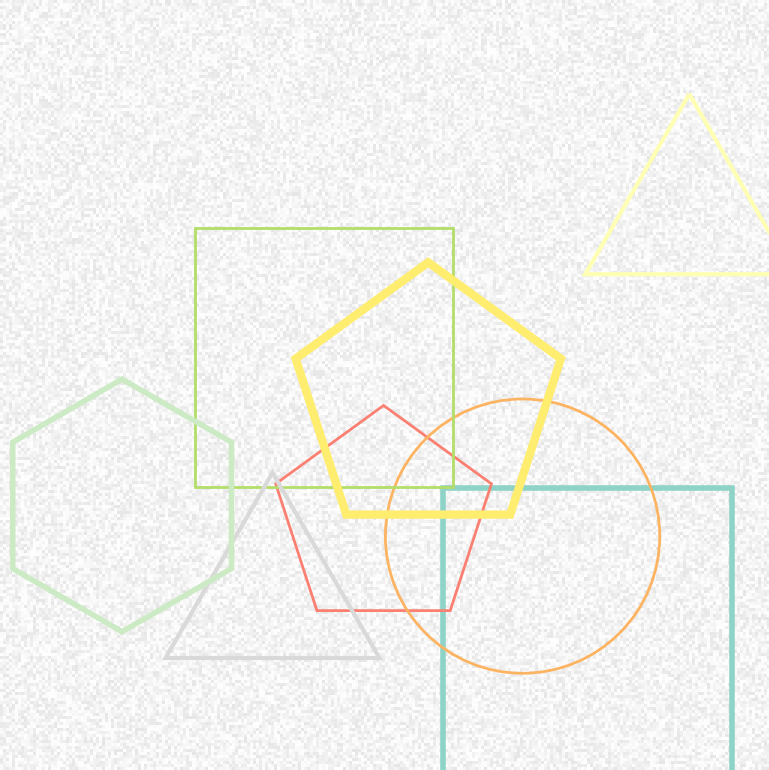[{"shape": "square", "thickness": 2, "radius": 0.94, "center": [0.763, 0.179]}, {"shape": "triangle", "thickness": 1.5, "radius": 0.78, "center": [0.895, 0.722]}, {"shape": "pentagon", "thickness": 1, "radius": 0.74, "center": [0.498, 0.326]}, {"shape": "circle", "thickness": 1, "radius": 0.89, "center": [0.679, 0.304]}, {"shape": "square", "thickness": 1, "radius": 0.84, "center": [0.421, 0.536]}, {"shape": "triangle", "thickness": 1.5, "radius": 0.8, "center": [0.354, 0.226]}, {"shape": "hexagon", "thickness": 2, "radius": 0.82, "center": [0.159, 0.344]}, {"shape": "pentagon", "thickness": 3, "radius": 0.91, "center": [0.556, 0.478]}]